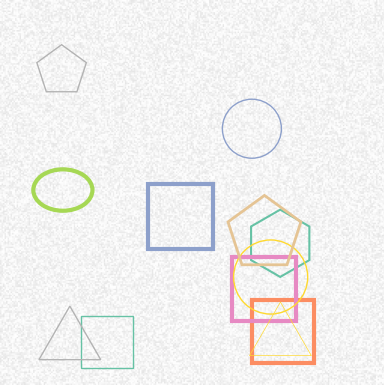[{"shape": "square", "thickness": 1, "radius": 0.34, "center": [0.277, 0.112]}, {"shape": "hexagon", "thickness": 1.5, "radius": 0.44, "center": [0.728, 0.368]}, {"shape": "square", "thickness": 3, "radius": 0.41, "center": [0.735, 0.139]}, {"shape": "circle", "thickness": 1, "radius": 0.38, "center": [0.654, 0.666]}, {"shape": "square", "thickness": 3, "radius": 0.42, "center": [0.469, 0.437]}, {"shape": "square", "thickness": 3, "radius": 0.42, "center": [0.686, 0.249]}, {"shape": "oval", "thickness": 3, "radius": 0.38, "center": [0.163, 0.506]}, {"shape": "triangle", "thickness": 0.5, "radius": 0.46, "center": [0.728, 0.123]}, {"shape": "circle", "thickness": 1, "radius": 0.48, "center": [0.703, 0.28]}, {"shape": "pentagon", "thickness": 2, "radius": 0.5, "center": [0.687, 0.393]}, {"shape": "triangle", "thickness": 1, "radius": 0.46, "center": [0.181, 0.112]}, {"shape": "pentagon", "thickness": 1, "radius": 0.34, "center": [0.16, 0.816]}]